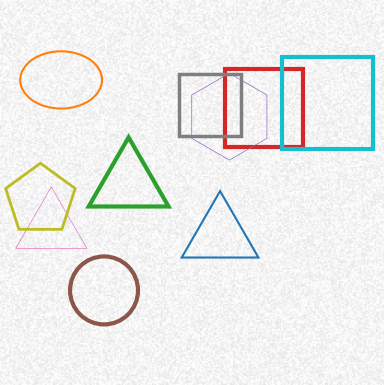[{"shape": "triangle", "thickness": 1.5, "radius": 0.58, "center": [0.572, 0.389]}, {"shape": "oval", "thickness": 1.5, "radius": 0.53, "center": [0.159, 0.792]}, {"shape": "triangle", "thickness": 3, "radius": 0.6, "center": [0.334, 0.524]}, {"shape": "square", "thickness": 3, "radius": 0.51, "center": [0.686, 0.719]}, {"shape": "hexagon", "thickness": 0.5, "radius": 0.56, "center": [0.596, 0.697]}, {"shape": "circle", "thickness": 3, "radius": 0.44, "center": [0.27, 0.246]}, {"shape": "triangle", "thickness": 0.5, "radius": 0.53, "center": [0.133, 0.408]}, {"shape": "square", "thickness": 2.5, "radius": 0.4, "center": [0.546, 0.726]}, {"shape": "pentagon", "thickness": 2, "radius": 0.47, "center": [0.105, 0.481]}, {"shape": "square", "thickness": 3, "radius": 0.59, "center": [0.85, 0.733]}]